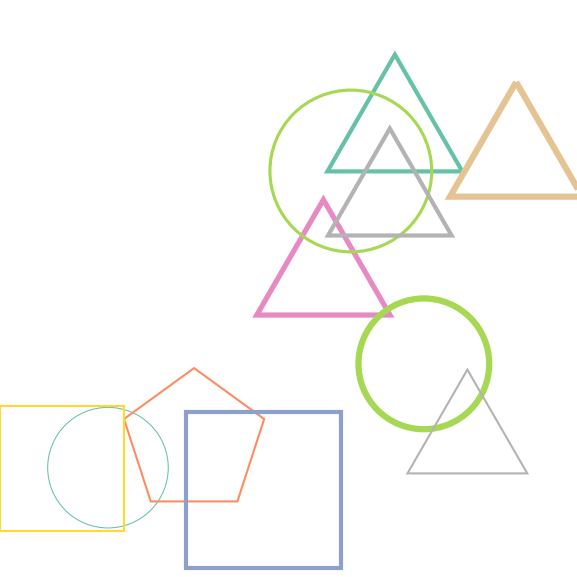[{"shape": "circle", "thickness": 0.5, "radius": 0.52, "center": [0.187, 0.189]}, {"shape": "triangle", "thickness": 2, "radius": 0.67, "center": [0.684, 0.77]}, {"shape": "pentagon", "thickness": 1, "radius": 0.64, "center": [0.336, 0.234]}, {"shape": "square", "thickness": 2, "radius": 0.67, "center": [0.456, 0.151]}, {"shape": "triangle", "thickness": 2.5, "radius": 0.67, "center": [0.56, 0.52]}, {"shape": "circle", "thickness": 1.5, "radius": 0.7, "center": [0.607, 0.703]}, {"shape": "circle", "thickness": 3, "radius": 0.57, "center": [0.734, 0.369]}, {"shape": "square", "thickness": 1, "radius": 0.54, "center": [0.107, 0.187]}, {"shape": "triangle", "thickness": 3, "radius": 0.66, "center": [0.894, 0.725]}, {"shape": "triangle", "thickness": 2, "radius": 0.62, "center": [0.675, 0.653]}, {"shape": "triangle", "thickness": 1, "radius": 0.6, "center": [0.809, 0.239]}]